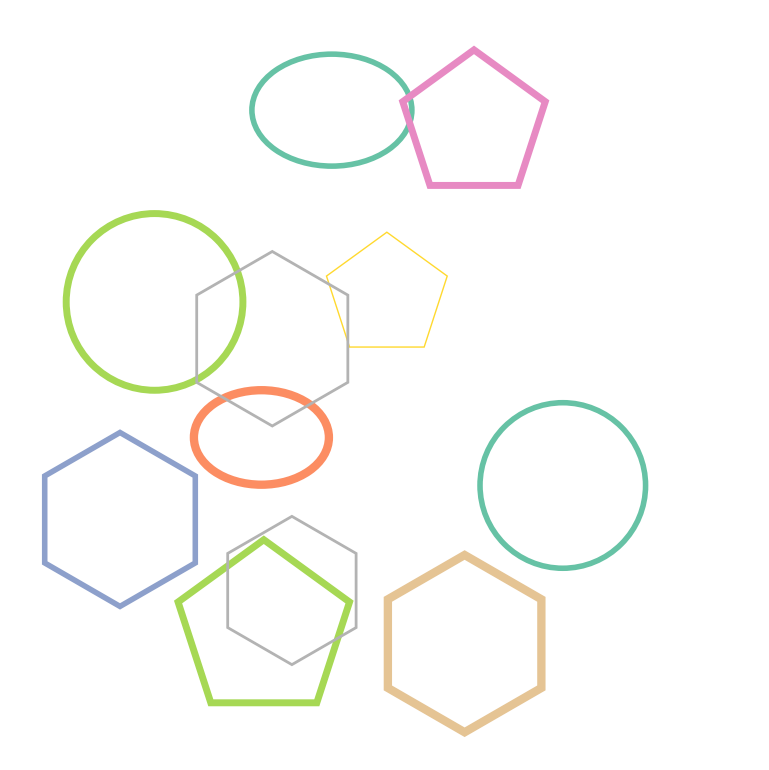[{"shape": "oval", "thickness": 2, "radius": 0.52, "center": [0.431, 0.857]}, {"shape": "circle", "thickness": 2, "radius": 0.54, "center": [0.731, 0.37]}, {"shape": "oval", "thickness": 3, "radius": 0.44, "center": [0.339, 0.432]}, {"shape": "hexagon", "thickness": 2, "radius": 0.56, "center": [0.156, 0.325]}, {"shape": "pentagon", "thickness": 2.5, "radius": 0.49, "center": [0.616, 0.838]}, {"shape": "pentagon", "thickness": 2.5, "radius": 0.59, "center": [0.343, 0.182]}, {"shape": "circle", "thickness": 2.5, "radius": 0.57, "center": [0.201, 0.608]}, {"shape": "pentagon", "thickness": 0.5, "radius": 0.41, "center": [0.502, 0.616]}, {"shape": "hexagon", "thickness": 3, "radius": 0.58, "center": [0.603, 0.164]}, {"shape": "hexagon", "thickness": 1, "radius": 0.57, "center": [0.354, 0.56]}, {"shape": "hexagon", "thickness": 1, "radius": 0.48, "center": [0.379, 0.233]}]